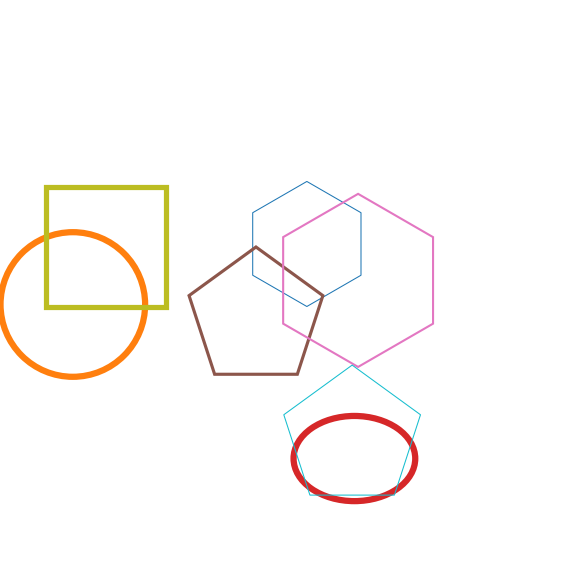[{"shape": "hexagon", "thickness": 0.5, "radius": 0.54, "center": [0.531, 0.577]}, {"shape": "circle", "thickness": 3, "radius": 0.63, "center": [0.126, 0.472]}, {"shape": "oval", "thickness": 3, "radius": 0.53, "center": [0.614, 0.205]}, {"shape": "pentagon", "thickness": 1.5, "radius": 0.61, "center": [0.443, 0.45]}, {"shape": "hexagon", "thickness": 1, "radius": 0.75, "center": [0.62, 0.514]}, {"shape": "square", "thickness": 2.5, "radius": 0.52, "center": [0.184, 0.571]}, {"shape": "pentagon", "thickness": 0.5, "radius": 0.62, "center": [0.61, 0.242]}]